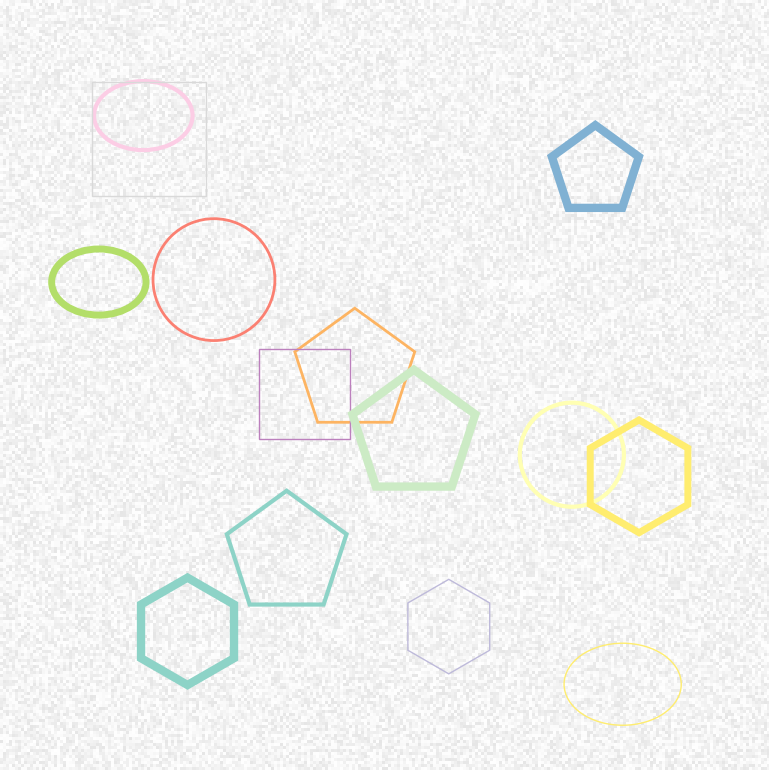[{"shape": "pentagon", "thickness": 1.5, "radius": 0.41, "center": [0.372, 0.281]}, {"shape": "hexagon", "thickness": 3, "radius": 0.35, "center": [0.244, 0.18]}, {"shape": "circle", "thickness": 1.5, "radius": 0.34, "center": [0.743, 0.409]}, {"shape": "hexagon", "thickness": 0.5, "radius": 0.31, "center": [0.583, 0.186]}, {"shape": "circle", "thickness": 1, "radius": 0.4, "center": [0.278, 0.637]}, {"shape": "pentagon", "thickness": 3, "radius": 0.3, "center": [0.773, 0.778]}, {"shape": "pentagon", "thickness": 1, "radius": 0.41, "center": [0.461, 0.518]}, {"shape": "oval", "thickness": 2.5, "radius": 0.31, "center": [0.128, 0.634]}, {"shape": "oval", "thickness": 1.5, "radius": 0.32, "center": [0.186, 0.85]}, {"shape": "square", "thickness": 0.5, "radius": 0.37, "center": [0.193, 0.819]}, {"shape": "square", "thickness": 0.5, "radius": 0.29, "center": [0.396, 0.488]}, {"shape": "pentagon", "thickness": 3, "radius": 0.42, "center": [0.537, 0.436]}, {"shape": "hexagon", "thickness": 2.5, "radius": 0.37, "center": [0.83, 0.381]}, {"shape": "oval", "thickness": 0.5, "radius": 0.38, "center": [0.809, 0.111]}]